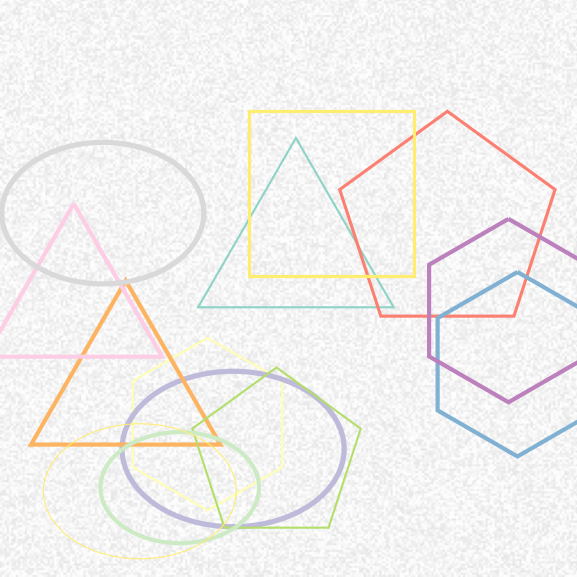[{"shape": "triangle", "thickness": 1, "radius": 0.98, "center": [0.512, 0.565]}, {"shape": "hexagon", "thickness": 1, "radius": 0.75, "center": [0.359, 0.265]}, {"shape": "oval", "thickness": 2.5, "radius": 0.96, "center": [0.404, 0.222]}, {"shape": "pentagon", "thickness": 1.5, "radius": 0.98, "center": [0.775, 0.61]}, {"shape": "hexagon", "thickness": 2, "radius": 0.8, "center": [0.896, 0.368]}, {"shape": "triangle", "thickness": 2, "radius": 0.95, "center": [0.218, 0.324]}, {"shape": "pentagon", "thickness": 1, "radius": 0.77, "center": [0.479, 0.209]}, {"shape": "triangle", "thickness": 2, "radius": 0.88, "center": [0.128, 0.47]}, {"shape": "oval", "thickness": 2.5, "radius": 0.88, "center": [0.178, 0.63]}, {"shape": "hexagon", "thickness": 2, "radius": 0.79, "center": [0.881, 0.461]}, {"shape": "oval", "thickness": 2, "radius": 0.69, "center": [0.311, 0.155]}, {"shape": "oval", "thickness": 0.5, "radius": 0.84, "center": [0.242, 0.148]}, {"shape": "square", "thickness": 1.5, "radius": 0.72, "center": [0.574, 0.664]}]